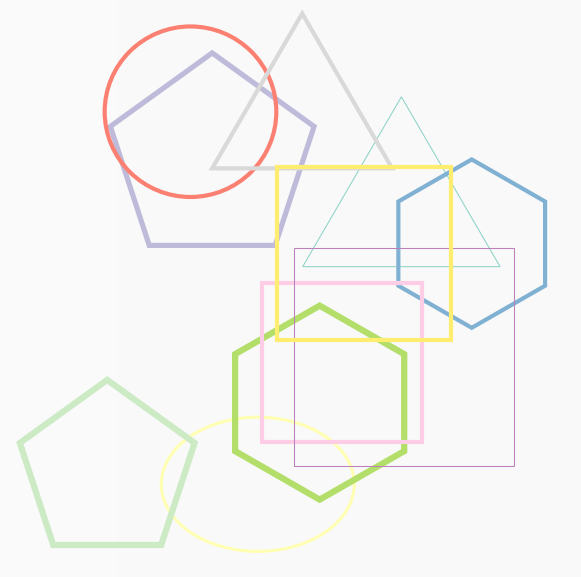[{"shape": "triangle", "thickness": 0.5, "radius": 0.98, "center": [0.691, 0.635]}, {"shape": "oval", "thickness": 1.5, "radius": 0.83, "center": [0.444, 0.161]}, {"shape": "pentagon", "thickness": 2.5, "radius": 0.92, "center": [0.365, 0.723]}, {"shape": "circle", "thickness": 2, "radius": 0.74, "center": [0.328, 0.806]}, {"shape": "hexagon", "thickness": 2, "radius": 0.73, "center": [0.812, 0.577]}, {"shape": "hexagon", "thickness": 3, "radius": 0.84, "center": [0.55, 0.302]}, {"shape": "square", "thickness": 2, "radius": 0.69, "center": [0.588, 0.372]}, {"shape": "triangle", "thickness": 2, "radius": 0.89, "center": [0.52, 0.797]}, {"shape": "square", "thickness": 0.5, "radius": 0.94, "center": [0.695, 0.38]}, {"shape": "pentagon", "thickness": 3, "radius": 0.79, "center": [0.184, 0.183]}, {"shape": "square", "thickness": 2, "radius": 0.75, "center": [0.626, 0.56]}]